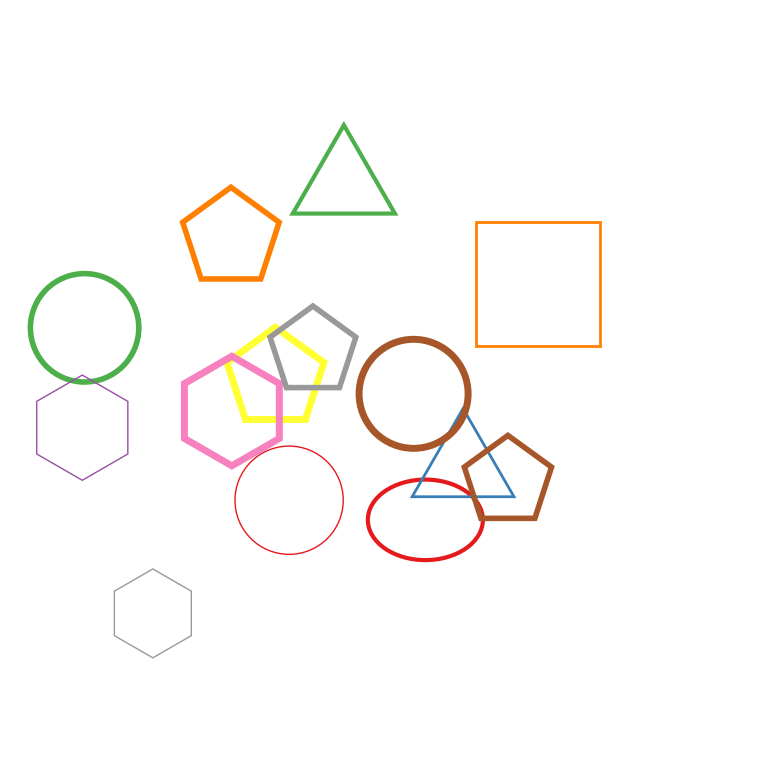[{"shape": "circle", "thickness": 0.5, "radius": 0.35, "center": [0.375, 0.35]}, {"shape": "oval", "thickness": 1.5, "radius": 0.37, "center": [0.552, 0.325]}, {"shape": "triangle", "thickness": 1, "radius": 0.38, "center": [0.601, 0.393]}, {"shape": "circle", "thickness": 2, "radius": 0.35, "center": [0.11, 0.574]}, {"shape": "triangle", "thickness": 1.5, "radius": 0.38, "center": [0.447, 0.761]}, {"shape": "hexagon", "thickness": 0.5, "radius": 0.34, "center": [0.107, 0.445]}, {"shape": "pentagon", "thickness": 2, "radius": 0.33, "center": [0.3, 0.691]}, {"shape": "square", "thickness": 1, "radius": 0.4, "center": [0.699, 0.631]}, {"shape": "pentagon", "thickness": 2.5, "radius": 0.33, "center": [0.358, 0.509]}, {"shape": "circle", "thickness": 2.5, "radius": 0.35, "center": [0.537, 0.489]}, {"shape": "pentagon", "thickness": 2, "radius": 0.3, "center": [0.66, 0.375]}, {"shape": "hexagon", "thickness": 2.5, "radius": 0.36, "center": [0.301, 0.466]}, {"shape": "pentagon", "thickness": 2, "radius": 0.29, "center": [0.406, 0.544]}, {"shape": "hexagon", "thickness": 0.5, "radius": 0.29, "center": [0.198, 0.203]}]